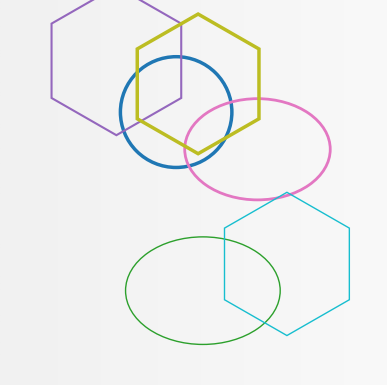[{"shape": "circle", "thickness": 2.5, "radius": 0.72, "center": [0.455, 0.709]}, {"shape": "oval", "thickness": 1, "radius": 1.0, "center": [0.524, 0.245]}, {"shape": "hexagon", "thickness": 1.5, "radius": 0.97, "center": [0.3, 0.842]}, {"shape": "oval", "thickness": 2, "radius": 0.94, "center": [0.664, 0.612]}, {"shape": "hexagon", "thickness": 2.5, "radius": 0.91, "center": [0.511, 0.782]}, {"shape": "hexagon", "thickness": 1, "radius": 0.93, "center": [0.74, 0.314]}]